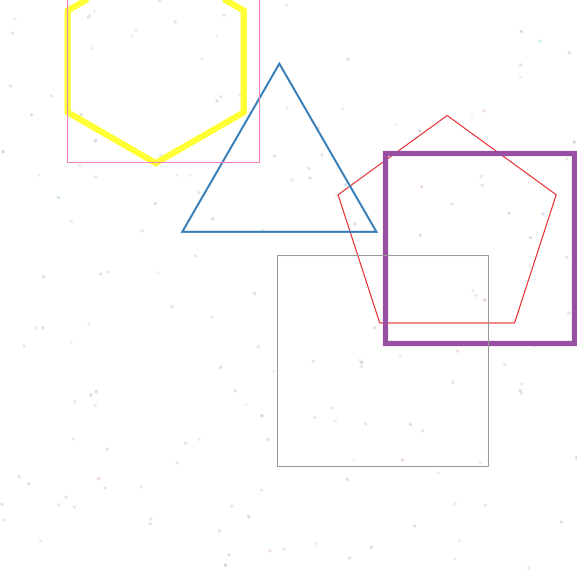[{"shape": "pentagon", "thickness": 0.5, "radius": 0.99, "center": [0.774, 0.601]}, {"shape": "triangle", "thickness": 1, "radius": 0.97, "center": [0.484, 0.695]}, {"shape": "square", "thickness": 2.5, "radius": 0.82, "center": [0.83, 0.57]}, {"shape": "hexagon", "thickness": 3, "radius": 0.88, "center": [0.27, 0.893]}, {"shape": "square", "thickness": 0.5, "radius": 0.83, "center": [0.282, 0.884]}, {"shape": "square", "thickness": 0.5, "radius": 0.91, "center": [0.663, 0.375]}]